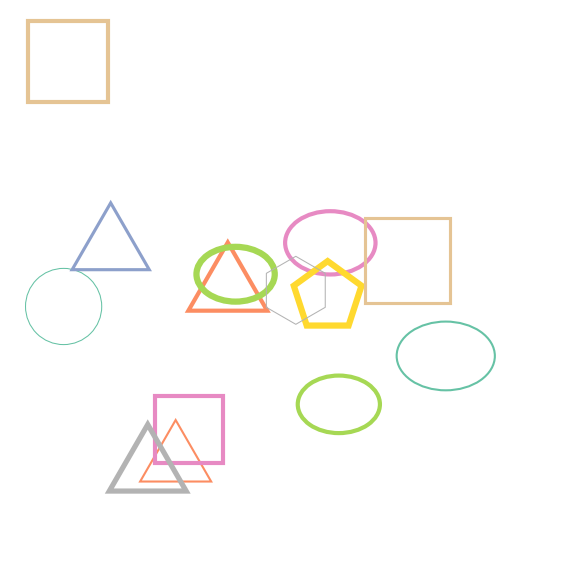[{"shape": "oval", "thickness": 1, "radius": 0.43, "center": [0.772, 0.383]}, {"shape": "circle", "thickness": 0.5, "radius": 0.33, "center": [0.11, 0.468]}, {"shape": "triangle", "thickness": 1, "radius": 0.36, "center": [0.304, 0.201]}, {"shape": "triangle", "thickness": 2, "radius": 0.39, "center": [0.394, 0.501]}, {"shape": "triangle", "thickness": 1.5, "radius": 0.39, "center": [0.192, 0.571]}, {"shape": "square", "thickness": 2, "radius": 0.29, "center": [0.327, 0.255]}, {"shape": "oval", "thickness": 2, "radius": 0.39, "center": [0.572, 0.579]}, {"shape": "oval", "thickness": 2, "radius": 0.36, "center": [0.587, 0.299]}, {"shape": "oval", "thickness": 3, "radius": 0.34, "center": [0.408, 0.524]}, {"shape": "pentagon", "thickness": 3, "radius": 0.31, "center": [0.567, 0.485]}, {"shape": "square", "thickness": 1.5, "radius": 0.37, "center": [0.706, 0.548]}, {"shape": "square", "thickness": 2, "radius": 0.35, "center": [0.118, 0.893]}, {"shape": "triangle", "thickness": 2.5, "radius": 0.38, "center": [0.256, 0.187]}, {"shape": "hexagon", "thickness": 0.5, "radius": 0.29, "center": [0.512, 0.496]}]